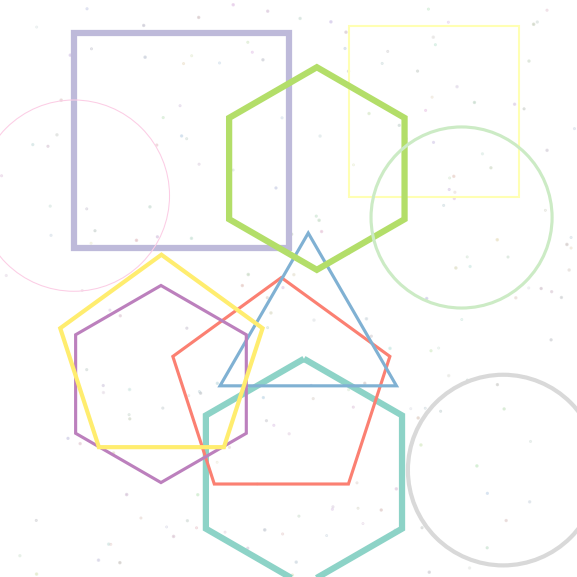[{"shape": "hexagon", "thickness": 3, "radius": 0.98, "center": [0.526, 0.182]}, {"shape": "square", "thickness": 1, "radius": 0.74, "center": [0.752, 0.806]}, {"shape": "square", "thickness": 3, "radius": 0.93, "center": [0.314, 0.756]}, {"shape": "pentagon", "thickness": 1.5, "radius": 0.99, "center": [0.487, 0.321]}, {"shape": "triangle", "thickness": 1.5, "radius": 0.88, "center": [0.534, 0.419]}, {"shape": "hexagon", "thickness": 3, "radius": 0.88, "center": [0.549, 0.707]}, {"shape": "circle", "thickness": 0.5, "radius": 0.83, "center": [0.128, 0.66]}, {"shape": "circle", "thickness": 2, "radius": 0.83, "center": [0.871, 0.185]}, {"shape": "hexagon", "thickness": 1.5, "radius": 0.85, "center": [0.279, 0.334]}, {"shape": "circle", "thickness": 1.5, "radius": 0.78, "center": [0.799, 0.623]}, {"shape": "pentagon", "thickness": 2, "radius": 0.92, "center": [0.279, 0.374]}]